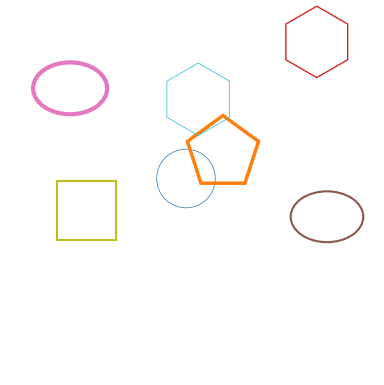[{"shape": "circle", "thickness": 0.5, "radius": 0.38, "center": [0.483, 0.536]}, {"shape": "pentagon", "thickness": 2.5, "radius": 0.49, "center": [0.579, 0.603]}, {"shape": "hexagon", "thickness": 1, "radius": 0.46, "center": [0.823, 0.891]}, {"shape": "oval", "thickness": 1.5, "radius": 0.47, "center": [0.849, 0.437]}, {"shape": "oval", "thickness": 3, "radius": 0.48, "center": [0.182, 0.771]}, {"shape": "square", "thickness": 1.5, "radius": 0.38, "center": [0.225, 0.454]}, {"shape": "hexagon", "thickness": 0.5, "radius": 0.47, "center": [0.515, 0.742]}]